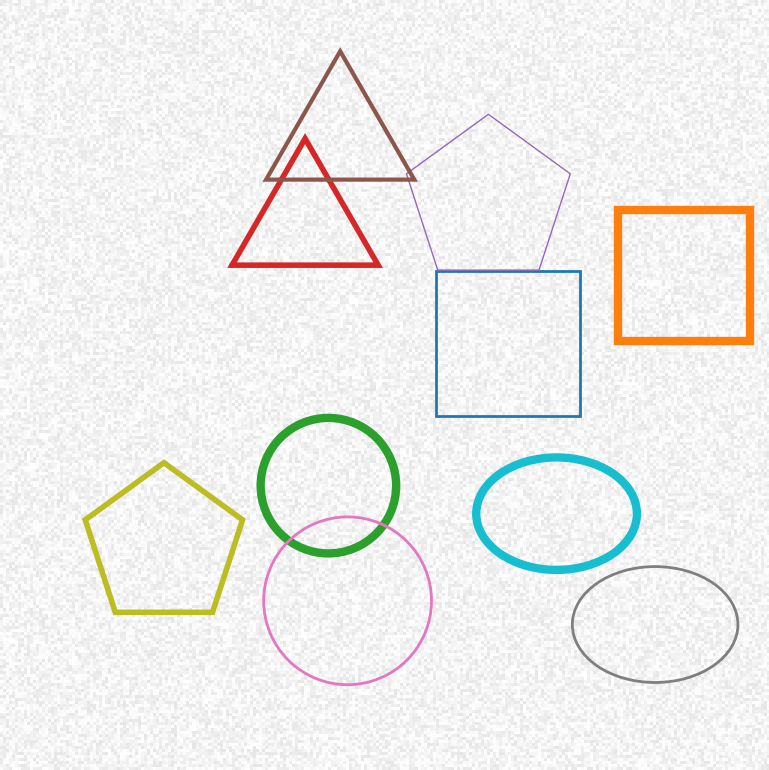[{"shape": "square", "thickness": 1, "radius": 0.47, "center": [0.66, 0.554]}, {"shape": "square", "thickness": 3, "radius": 0.43, "center": [0.888, 0.642]}, {"shape": "circle", "thickness": 3, "radius": 0.44, "center": [0.427, 0.369]}, {"shape": "triangle", "thickness": 2, "radius": 0.55, "center": [0.396, 0.71]}, {"shape": "pentagon", "thickness": 0.5, "radius": 0.56, "center": [0.634, 0.74]}, {"shape": "triangle", "thickness": 1.5, "radius": 0.56, "center": [0.442, 0.822]}, {"shape": "circle", "thickness": 1, "radius": 0.54, "center": [0.451, 0.22]}, {"shape": "oval", "thickness": 1, "radius": 0.54, "center": [0.851, 0.189]}, {"shape": "pentagon", "thickness": 2, "radius": 0.54, "center": [0.213, 0.292]}, {"shape": "oval", "thickness": 3, "radius": 0.52, "center": [0.723, 0.333]}]